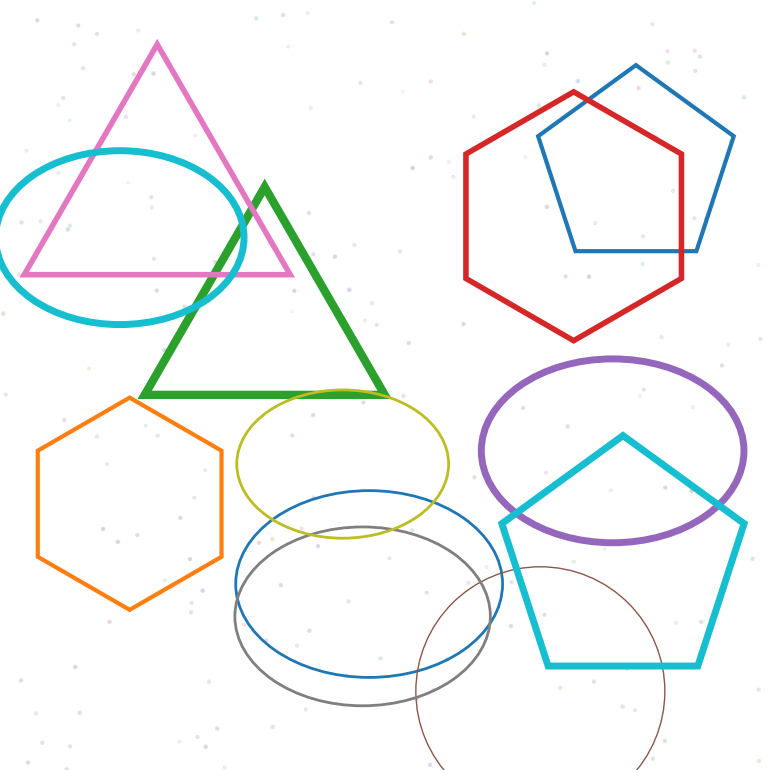[{"shape": "oval", "thickness": 1, "radius": 0.87, "center": [0.479, 0.242]}, {"shape": "pentagon", "thickness": 1.5, "radius": 0.67, "center": [0.826, 0.782]}, {"shape": "hexagon", "thickness": 1.5, "radius": 0.69, "center": [0.168, 0.346]}, {"shape": "triangle", "thickness": 3, "radius": 0.9, "center": [0.344, 0.577]}, {"shape": "hexagon", "thickness": 2, "radius": 0.81, "center": [0.745, 0.719]}, {"shape": "oval", "thickness": 2.5, "radius": 0.85, "center": [0.796, 0.415]}, {"shape": "circle", "thickness": 0.5, "radius": 0.81, "center": [0.702, 0.102]}, {"shape": "triangle", "thickness": 2, "radius": 1.0, "center": [0.204, 0.743]}, {"shape": "oval", "thickness": 1, "radius": 0.83, "center": [0.471, 0.2]}, {"shape": "oval", "thickness": 1, "radius": 0.69, "center": [0.445, 0.397]}, {"shape": "oval", "thickness": 2.5, "radius": 0.81, "center": [0.156, 0.691]}, {"shape": "pentagon", "thickness": 2.5, "radius": 0.83, "center": [0.809, 0.269]}]